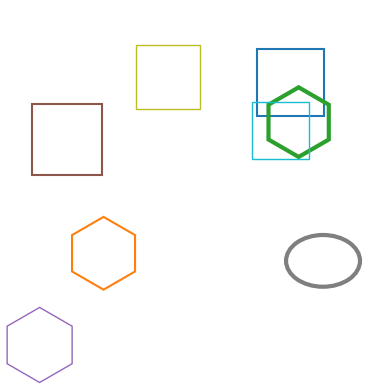[{"shape": "square", "thickness": 1.5, "radius": 0.43, "center": [0.754, 0.785]}, {"shape": "hexagon", "thickness": 1.5, "radius": 0.47, "center": [0.269, 0.342]}, {"shape": "hexagon", "thickness": 3, "radius": 0.45, "center": [0.776, 0.683]}, {"shape": "hexagon", "thickness": 1, "radius": 0.49, "center": [0.103, 0.104]}, {"shape": "square", "thickness": 1.5, "radius": 0.46, "center": [0.174, 0.637]}, {"shape": "oval", "thickness": 3, "radius": 0.48, "center": [0.839, 0.322]}, {"shape": "square", "thickness": 1, "radius": 0.42, "center": [0.436, 0.799]}, {"shape": "square", "thickness": 1, "radius": 0.37, "center": [0.729, 0.661]}]